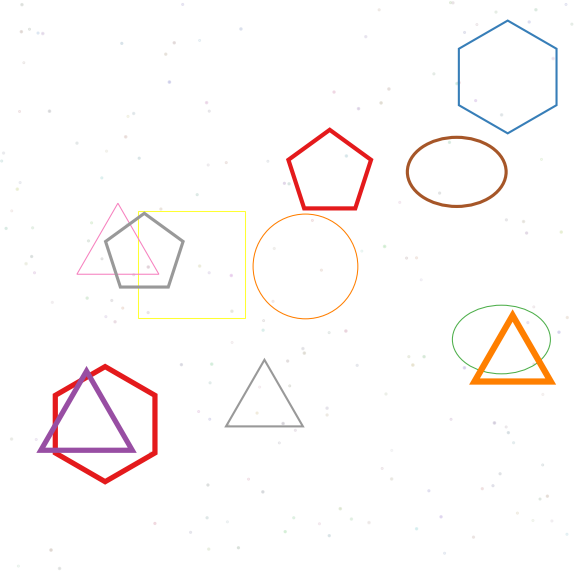[{"shape": "hexagon", "thickness": 2.5, "radius": 0.5, "center": [0.182, 0.265]}, {"shape": "pentagon", "thickness": 2, "radius": 0.38, "center": [0.571, 0.699]}, {"shape": "hexagon", "thickness": 1, "radius": 0.49, "center": [0.879, 0.866]}, {"shape": "oval", "thickness": 0.5, "radius": 0.42, "center": [0.868, 0.411]}, {"shape": "triangle", "thickness": 2.5, "radius": 0.46, "center": [0.15, 0.265]}, {"shape": "triangle", "thickness": 3, "radius": 0.38, "center": [0.888, 0.377]}, {"shape": "circle", "thickness": 0.5, "radius": 0.45, "center": [0.529, 0.538]}, {"shape": "square", "thickness": 0.5, "radius": 0.46, "center": [0.332, 0.541]}, {"shape": "oval", "thickness": 1.5, "radius": 0.43, "center": [0.791, 0.702]}, {"shape": "triangle", "thickness": 0.5, "radius": 0.41, "center": [0.204, 0.565]}, {"shape": "pentagon", "thickness": 1.5, "radius": 0.35, "center": [0.25, 0.559]}, {"shape": "triangle", "thickness": 1, "radius": 0.38, "center": [0.458, 0.299]}]